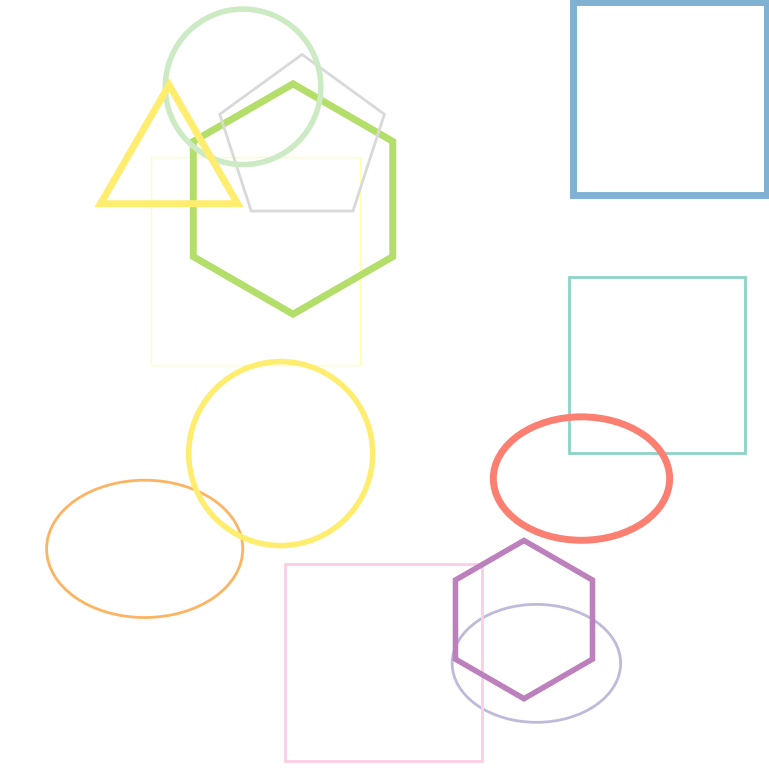[{"shape": "square", "thickness": 1, "radius": 0.57, "center": [0.853, 0.526]}, {"shape": "square", "thickness": 0.5, "radius": 0.68, "center": [0.332, 0.661]}, {"shape": "oval", "thickness": 1, "radius": 0.55, "center": [0.697, 0.139]}, {"shape": "oval", "thickness": 2.5, "radius": 0.57, "center": [0.755, 0.378]}, {"shape": "square", "thickness": 2.5, "radius": 0.63, "center": [0.87, 0.872]}, {"shape": "oval", "thickness": 1, "radius": 0.64, "center": [0.188, 0.287]}, {"shape": "hexagon", "thickness": 2.5, "radius": 0.75, "center": [0.381, 0.742]}, {"shape": "square", "thickness": 1, "radius": 0.64, "center": [0.498, 0.139]}, {"shape": "pentagon", "thickness": 1, "radius": 0.56, "center": [0.392, 0.817]}, {"shape": "hexagon", "thickness": 2, "radius": 0.51, "center": [0.68, 0.195]}, {"shape": "circle", "thickness": 2, "radius": 0.5, "center": [0.316, 0.887]}, {"shape": "circle", "thickness": 2, "radius": 0.6, "center": [0.365, 0.411]}, {"shape": "triangle", "thickness": 2.5, "radius": 0.51, "center": [0.22, 0.787]}]